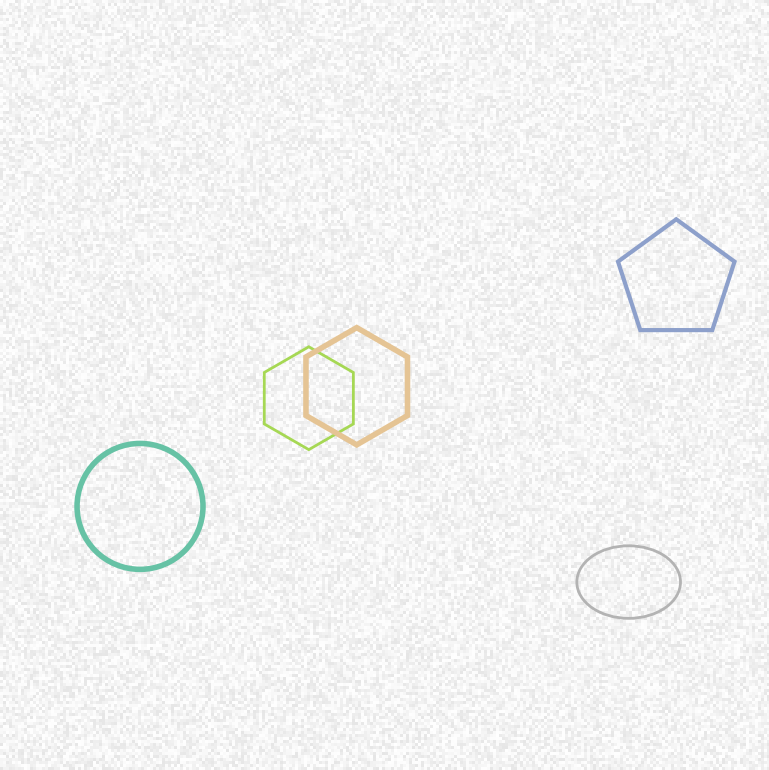[{"shape": "circle", "thickness": 2, "radius": 0.41, "center": [0.182, 0.342]}, {"shape": "pentagon", "thickness": 1.5, "radius": 0.4, "center": [0.878, 0.636]}, {"shape": "hexagon", "thickness": 1, "radius": 0.33, "center": [0.401, 0.483]}, {"shape": "hexagon", "thickness": 2, "radius": 0.38, "center": [0.463, 0.498]}, {"shape": "oval", "thickness": 1, "radius": 0.34, "center": [0.816, 0.244]}]